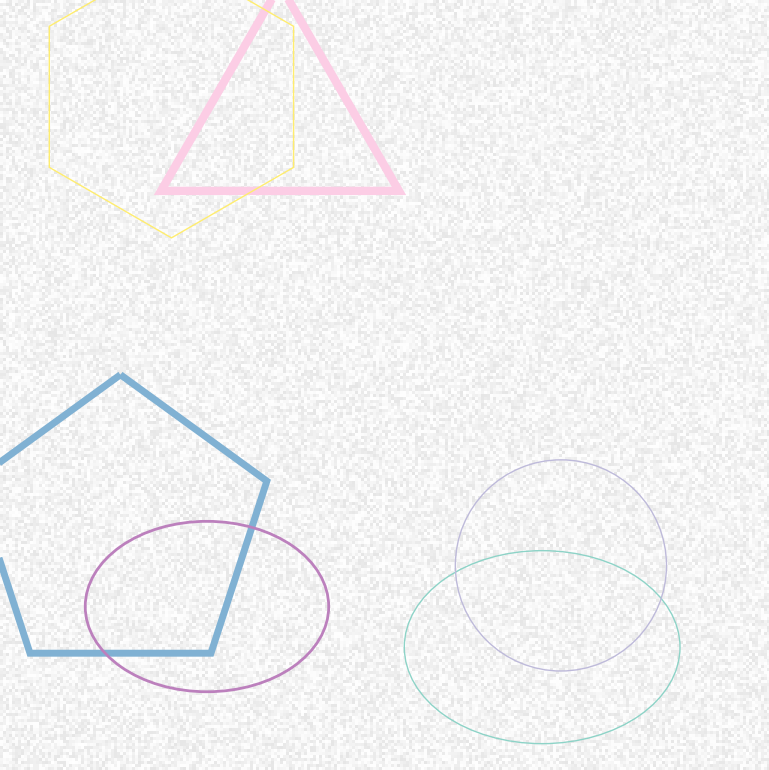[{"shape": "oval", "thickness": 0.5, "radius": 0.9, "center": [0.704, 0.16]}, {"shape": "circle", "thickness": 0.5, "radius": 0.69, "center": [0.728, 0.266]}, {"shape": "pentagon", "thickness": 2.5, "radius": 1.0, "center": [0.156, 0.313]}, {"shape": "triangle", "thickness": 3, "radius": 0.89, "center": [0.364, 0.841]}, {"shape": "oval", "thickness": 1, "radius": 0.79, "center": [0.269, 0.212]}, {"shape": "hexagon", "thickness": 0.5, "radius": 0.92, "center": [0.223, 0.874]}]